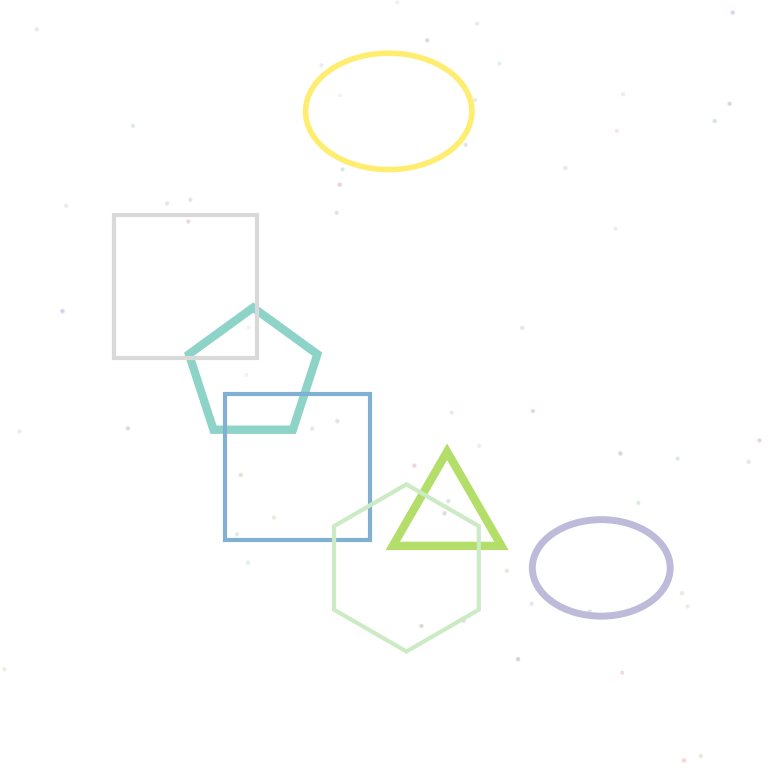[{"shape": "pentagon", "thickness": 3, "radius": 0.44, "center": [0.329, 0.513]}, {"shape": "oval", "thickness": 2.5, "radius": 0.45, "center": [0.781, 0.262]}, {"shape": "square", "thickness": 1.5, "radius": 0.47, "center": [0.387, 0.394]}, {"shape": "triangle", "thickness": 3, "radius": 0.41, "center": [0.581, 0.332]}, {"shape": "square", "thickness": 1.5, "radius": 0.46, "center": [0.241, 0.628]}, {"shape": "hexagon", "thickness": 1.5, "radius": 0.54, "center": [0.528, 0.262]}, {"shape": "oval", "thickness": 2, "radius": 0.54, "center": [0.505, 0.855]}]